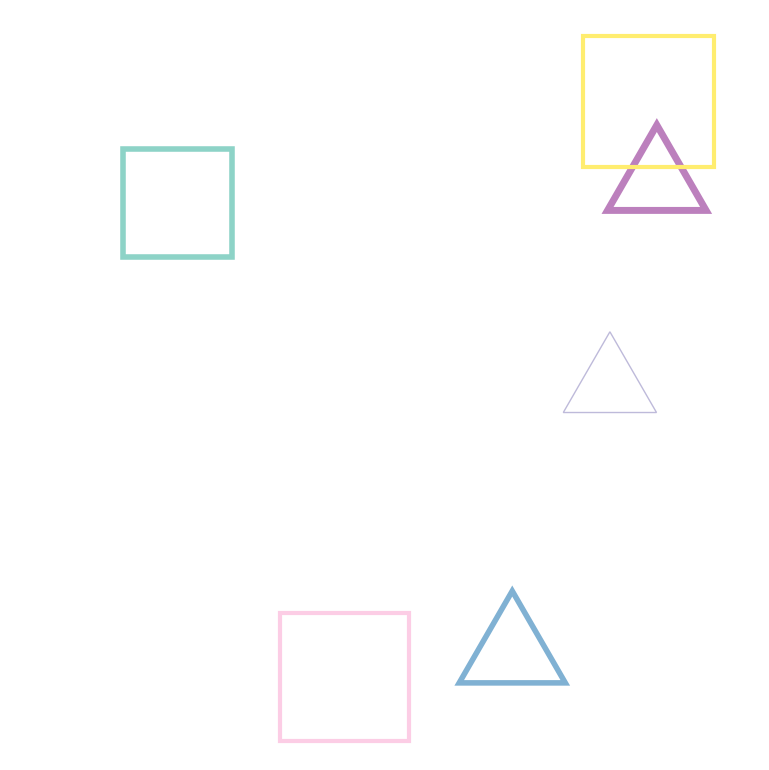[{"shape": "square", "thickness": 2, "radius": 0.35, "center": [0.23, 0.736]}, {"shape": "triangle", "thickness": 0.5, "radius": 0.35, "center": [0.792, 0.499]}, {"shape": "triangle", "thickness": 2, "radius": 0.4, "center": [0.665, 0.153]}, {"shape": "square", "thickness": 1.5, "radius": 0.42, "center": [0.447, 0.121]}, {"shape": "triangle", "thickness": 2.5, "radius": 0.37, "center": [0.853, 0.764]}, {"shape": "square", "thickness": 1.5, "radius": 0.42, "center": [0.842, 0.868]}]